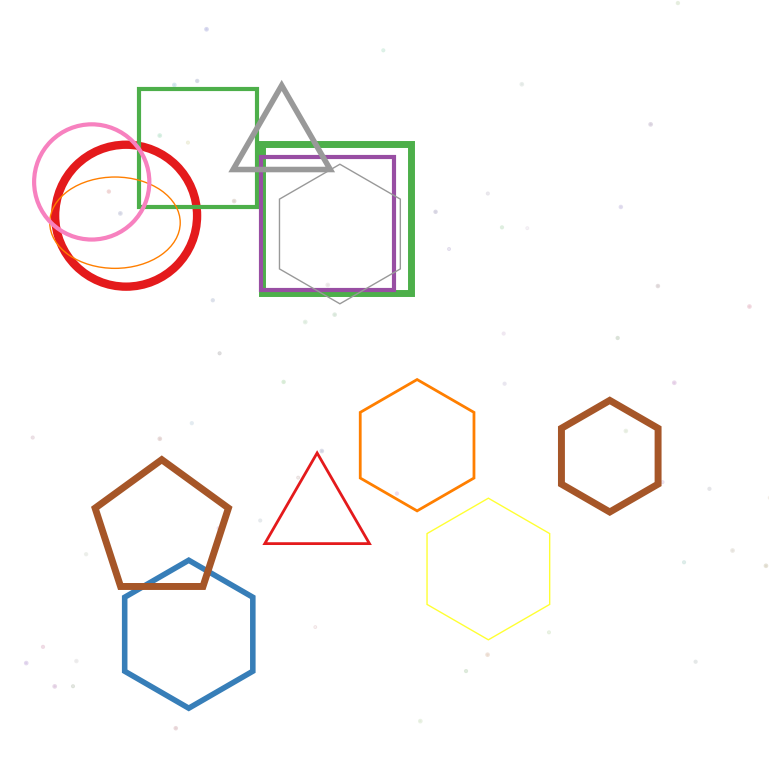[{"shape": "circle", "thickness": 3, "radius": 0.46, "center": [0.164, 0.72]}, {"shape": "triangle", "thickness": 1, "radius": 0.39, "center": [0.412, 0.333]}, {"shape": "hexagon", "thickness": 2, "radius": 0.48, "center": [0.245, 0.176]}, {"shape": "square", "thickness": 2.5, "radius": 0.48, "center": [0.437, 0.716]}, {"shape": "square", "thickness": 1.5, "radius": 0.38, "center": [0.257, 0.807]}, {"shape": "square", "thickness": 1.5, "radius": 0.43, "center": [0.425, 0.71]}, {"shape": "hexagon", "thickness": 1, "radius": 0.43, "center": [0.542, 0.422]}, {"shape": "oval", "thickness": 0.5, "radius": 0.42, "center": [0.149, 0.711]}, {"shape": "hexagon", "thickness": 0.5, "radius": 0.46, "center": [0.634, 0.261]}, {"shape": "pentagon", "thickness": 2.5, "radius": 0.46, "center": [0.21, 0.312]}, {"shape": "hexagon", "thickness": 2.5, "radius": 0.36, "center": [0.792, 0.408]}, {"shape": "circle", "thickness": 1.5, "radius": 0.37, "center": [0.119, 0.764]}, {"shape": "hexagon", "thickness": 0.5, "radius": 0.45, "center": [0.441, 0.696]}, {"shape": "triangle", "thickness": 2, "radius": 0.36, "center": [0.366, 0.816]}]